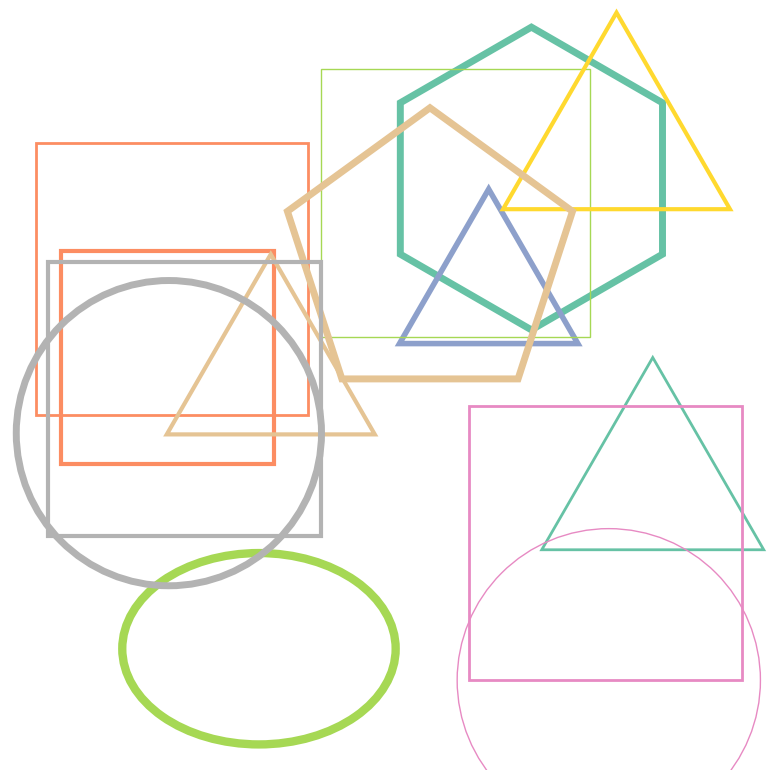[{"shape": "triangle", "thickness": 1, "radius": 0.83, "center": [0.848, 0.369]}, {"shape": "hexagon", "thickness": 2.5, "radius": 0.98, "center": [0.69, 0.768]}, {"shape": "square", "thickness": 1.5, "radius": 0.69, "center": [0.217, 0.536]}, {"shape": "square", "thickness": 1, "radius": 0.88, "center": [0.223, 0.638]}, {"shape": "triangle", "thickness": 2, "radius": 0.67, "center": [0.635, 0.621]}, {"shape": "circle", "thickness": 0.5, "radius": 0.98, "center": [0.791, 0.117]}, {"shape": "square", "thickness": 1, "radius": 0.89, "center": [0.786, 0.295]}, {"shape": "square", "thickness": 0.5, "radius": 0.87, "center": [0.592, 0.736]}, {"shape": "oval", "thickness": 3, "radius": 0.89, "center": [0.336, 0.157]}, {"shape": "triangle", "thickness": 1.5, "radius": 0.85, "center": [0.801, 0.813]}, {"shape": "pentagon", "thickness": 2.5, "radius": 0.97, "center": [0.558, 0.665]}, {"shape": "triangle", "thickness": 1.5, "radius": 0.78, "center": [0.352, 0.514]}, {"shape": "circle", "thickness": 2.5, "radius": 0.99, "center": [0.219, 0.437]}, {"shape": "square", "thickness": 1.5, "radius": 0.89, "center": [0.24, 0.482]}]